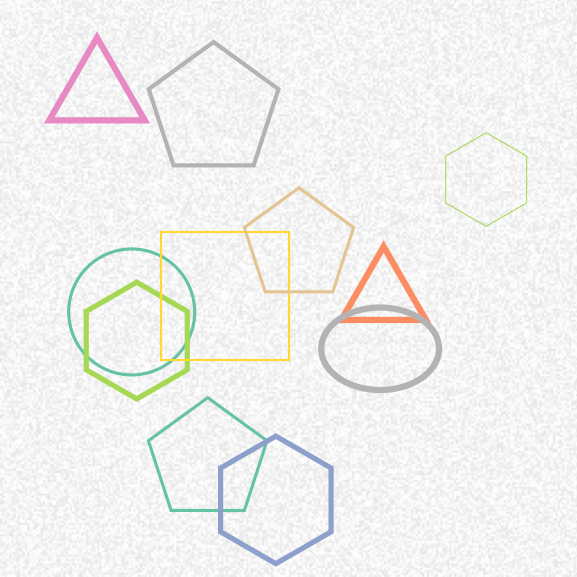[{"shape": "pentagon", "thickness": 1.5, "radius": 0.54, "center": [0.36, 0.203]}, {"shape": "circle", "thickness": 1.5, "radius": 0.55, "center": [0.228, 0.459]}, {"shape": "triangle", "thickness": 3, "radius": 0.42, "center": [0.664, 0.487]}, {"shape": "hexagon", "thickness": 2.5, "radius": 0.55, "center": [0.478, 0.133]}, {"shape": "triangle", "thickness": 3, "radius": 0.48, "center": [0.168, 0.839]}, {"shape": "hexagon", "thickness": 2.5, "radius": 0.51, "center": [0.237, 0.409]}, {"shape": "hexagon", "thickness": 0.5, "radius": 0.41, "center": [0.842, 0.688]}, {"shape": "square", "thickness": 1, "radius": 0.55, "center": [0.39, 0.486]}, {"shape": "pentagon", "thickness": 1.5, "radius": 0.5, "center": [0.518, 0.574]}, {"shape": "oval", "thickness": 3, "radius": 0.51, "center": [0.658, 0.395]}, {"shape": "pentagon", "thickness": 2, "radius": 0.59, "center": [0.37, 0.808]}]